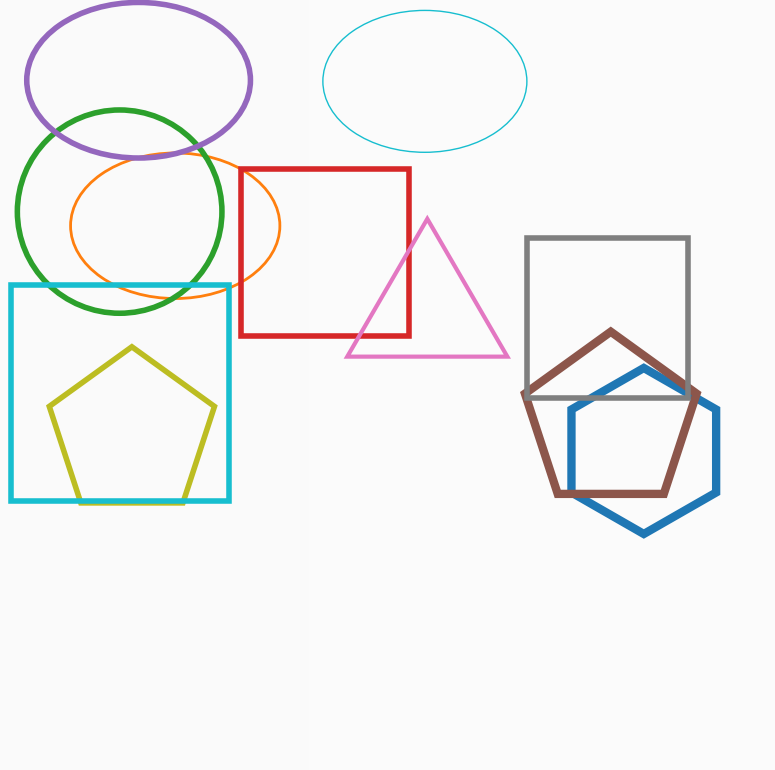[{"shape": "hexagon", "thickness": 3, "radius": 0.54, "center": [0.831, 0.414]}, {"shape": "oval", "thickness": 1, "radius": 0.68, "center": [0.226, 0.707]}, {"shape": "circle", "thickness": 2, "radius": 0.66, "center": [0.154, 0.725]}, {"shape": "square", "thickness": 2, "radius": 0.54, "center": [0.42, 0.672]}, {"shape": "oval", "thickness": 2, "radius": 0.72, "center": [0.179, 0.896]}, {"shape": "pentagon", "thickness": 3, "radius": 0.58, "center": [0.788, 0.453]}, {"shape": "triangle", "thickness": 1.5, "radius": 0.6, "center": [0.551, 0.596]}, {"shape": "square", "thickness": 2, "radius": 0.52, "center": [0.784, 0.587]}, {"shape": "pentagon", "thickness": 2, "radius": 0.56, "center": [0.17, 0.438]}, {"shape": "square", "thickness": 2, "radius": 0.7, "center": [0.155, 0.489]}, {"shape": "oval", "thickness": 0.5, "radius": 0.66, "center": [0.548, 0.894]}]